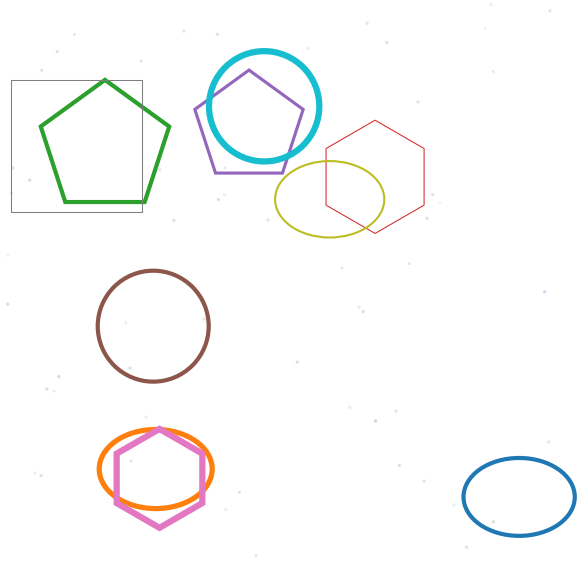[{"shape": "oval", "thickness": 2, "radius": 0.48, "center": [0.899, 0.139]}, {"shape": "oval", "thickness": 2.5, "radius": 0.49, "center": [0.27, 0.187]}, {"shape": "pentagon", "thickness": 2, "radius": 0.58, "center": [0.182, 0.744]}, {"shape": "hexagon", "thickness": 0.5, "radius": 0.49, "center": [0.649, 0.693]}, {"shape": "pentagon", "thickness": 1.5, "radius": 0.49, "center": [0.431, 0.779]}, {"shape": "circle", "thickness": 2, "radius": 0.48, "center": [0.265, 0.434]}, {"shape": "hexagon", "thickness": 3, "radius": 0.43, "center": [0.276, 0.171]}, {"shape": "square", "thickness": 0.5, "radius": 0.57, "center": [0.132, 0.747]}, {"shape": "oval", "thickness": 1, "radius": 0.47, "center": [0.571, 0.654]}, {"shape": "circle", "thickness": 3, "radius": 0.48, "center": [0.457, 0.815]}]